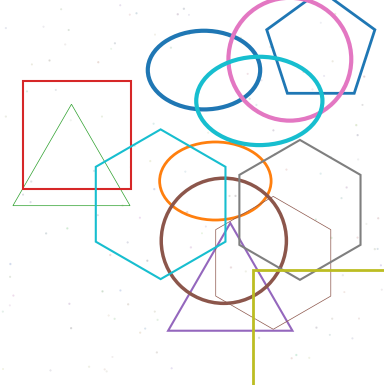[{"shape": "oval", "thickness": 3, "radius": 0.73, "center": [0.53, 0.818]}, {"shape": "pentagon", "thickness": 2, "radius": 0.74, "center": [0.833, 0.877]}, {"shape": "oval", "thickness": 2, "radius": 0.72, "center": [0.559, 0.53]}, {"shape": "triangle", "thickness": 0.5, "radius": 0.88, "center": [0.186, 0.554]}, {"shape": "square", "thickness": 1.5, "radius": 0.7, "center": [0.2, 0.65]}, {"shape": "triangle", "thickness": 1.5, "radius": 0.93, "center": [0.598, 0.234]}, {"shape": "circle", "thickness": 2.5, "radius": 0.81, "center": [0.581, 0.375]}, {"shape": "hexagon", "thickness": 0.5, "radius": 0.86, "center": [0.71, 0.317]}, {"shape": "circle", "thickness": 3, "radius": 0.8, "center": [0.753, 0.846]}, {"shape": "hexagon", "thickness": 1.5, "radius": 0.91, "center": [0.779, 0.455]}, {"shape": "square", "thickness": 2, "radius": 0.99, "center": [0.856, 0.1]}, {"shape": "hexagon", "thickness": 1.5, "radius": 0.97, "center": [0.417, 0.469]}, {"shape": "oval", "thickness": 3, "radius": 0.82, "center": [0.674, 0.738]}]